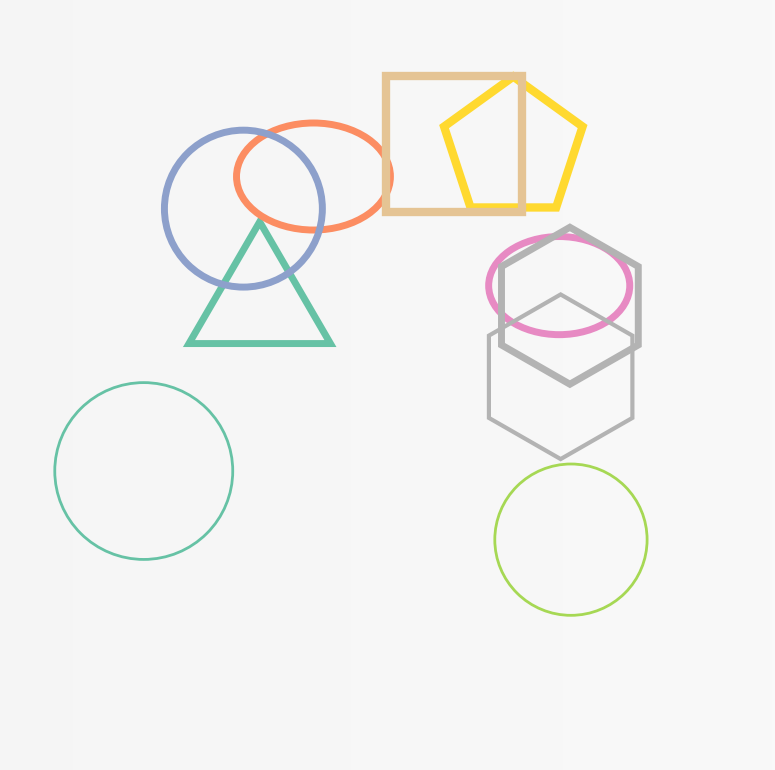[{"shape": "triangle", "thickness": 2.5, "radius": 0.53, "center": [0.335, 0.607]}, {"shape": "circle", "thickness": 1, "radius": 0.57, "center": [0.185, 0.388]}, {"shape": "oval", "thickness": 2.5, "radius": 0.5, "center": [0.404, 0.771]}, {"shape": "circle", "thickness": 2.5, "radius": 0.51, "center": [0.314, 0.729]}, {"shape": "oval", "thickness": 2.5, "radius": 0.46, "center": [0.722, 0.629]}, {"shape": "circle", "thickness": 1, "radius": 0.49, "center": [0.737, 0.299]}, {"shape": "pentagon", "thickness": 3, "radius": 0.47, "center": [0.662, 0.807]}, {"shape": "square", "thickness": 3, "radius": 0.44, "center": [0.586, 0.813]}, {"shape": "hexagon", "thickness": 1.5, "radius": 0.53, "center": [0.723, 0.511]}, {"shape": "hexagon", "thickness": 2.5, "radius": 0.51, "center": [0.735, 0.603]}]